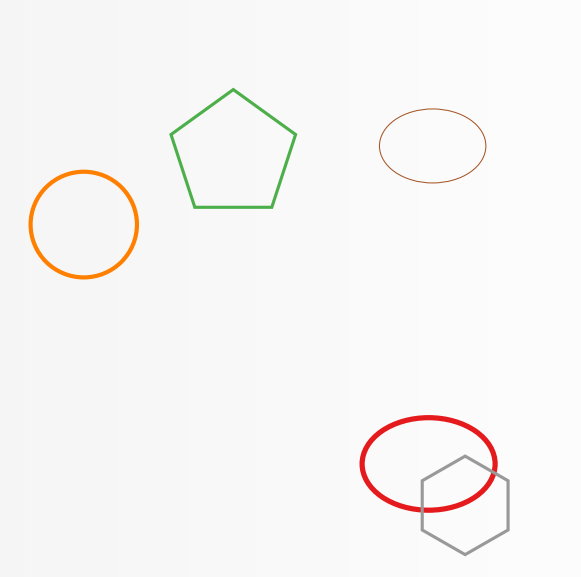[{"shape": "oval", "thickness": 2.5, "radius": 0.57, "center": [0.737, 0.196]}, {"shape": "pentagon", "thickness": 1.5, "radius": 0.56, "center": [0.401, 0.731]}, {"shape": "circle", "thickness": 2, "radius": 0.46, "center": [0.144, 0.61]}, {"shape": "oval", "thickness": 0.5, "radius": 0.46, "center": [0.744, 0.746]}, {"shape": "hexagon", "thickness": 1.5, "radius": 0.43, "center": [0.8, 0.124]}]